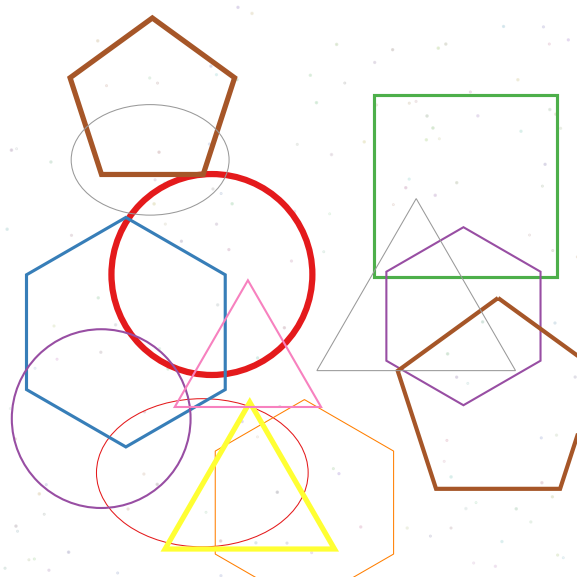[{"shape": "oval", "thickness": 0.5, "radius": 0.92, "center": [0.35, 0.18]}, {"shape": "circle", "thickness": 3, "radius": 0.87, "center": [0.367, 0.524]}, {"shape": "hexagon", "thickness": 1.5, "radius": 0.99, "center": [0.218, 0.424]}, {"shape": "square", "thickness": 1.5, "radius": 0.79, "center": [0.806, 0.677]}, {"shape": "hexagon", "thickness": 1, "radius": 0.77, "center": [0.803, 0.452]}, {"shape": "circle", "thickness": 1, "radius": 0.77, "center": [0.175, 0.274]}, {"shape": "hexagon", "thickness": 0.5, "radius": 0.89, "center": [0.527, 0.129]}, {"shape": "triangle", "thickness": 2.5, "radius": 0.85, "center": [0.433, 0.133]}, {"shape": "pentagon", "thickness": 2.5, "radius": 0.75, "center": [0.264, 0.818]}, {"shape": "pentagon", "thickness": 2, "radius": 0.91, "center": [0.862, 0.3]}, {"shape": "triangle", "thickness": 1, "radius": 0.73, "center": [0.429, 0.368]}, {"shape": "oval", "thickness": 0.5, "radius": 0.68, "center": [0.26, 0.722]}, {"shape": "triangle", "thickness": 0.5, "radius": 0.99, "center": [0.721, 0.457]}]